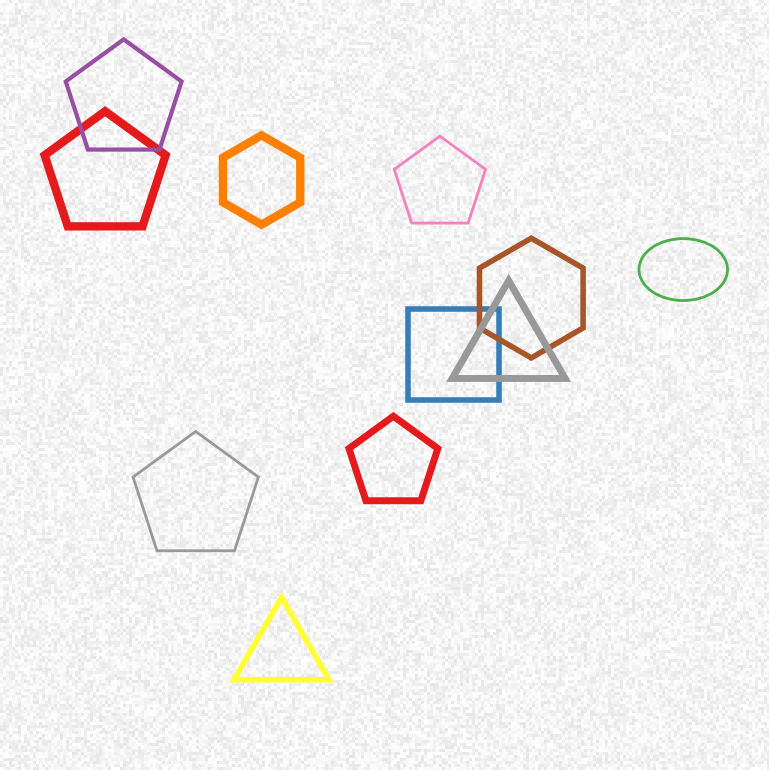[{"shape": "pentagon", "thickness": 3, "radius": 0.41, "center": [0.137, 0.773]}, {"shape": "pentagon", "thickness": 2.5, "radius": 0.3, "center": [0.511, 0.399]}, {"shape": "square", "thickness": 2, "radius": 0.3, "center": [0.589, 0.539]}, {"shape": "oval", "thickness": 1, "radius": 0.29, "center": [0.887, 0.65]}, {"shape": "pentagon", "thickness": 1.5, "radius": 0.4, "center": [0.161, 0.87]}, {"shape": "hexagon", "thickness": 3, "radius": 0.29, "center": [0.34, 0.766]}, {"shape": "triangle", "thickness": 2, "radius": 0.36, "center": [0.366, 0.153]}, {"shape": "hexagon", "thickness": 2, "radius": 0.39, "center": [0.69, 0.613]}, {"shape": "pentagon", "thickness": 1, "radius": 0.31, "center": [0.571, 0.761]}, {"shape": "triangle", "thickness": 2.5, "radius": 0.42, "center": [0.661, 0.551]}, {"shape": "pentagon", "thickness": 1, "radius": 0.43, "center": [0.254, 0.354]}]